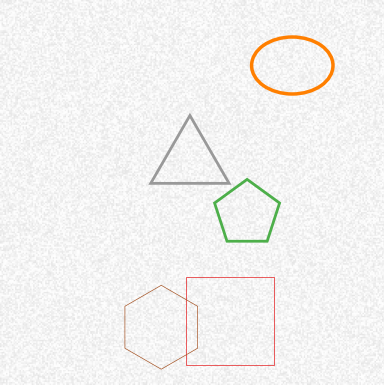[{"shape": "square", "thickness": 0.5, "radius": 0.57, "center": [0.598, 0.166]}, {"shape": "pentagon", "thickness": 2, "radius": 0.44, "center": [0.642, 0.445]}, {"shape": "oval", "thickness": 2.5, "radius": 0.53, "center": [0.759, 0.83]}, {"shape": "hexagon", "thickness": 0.5, "radius": 0.54, "center": [0.419, 0.15]}, {"shape": "triangle", "thickness": 2, "radius": 0.59, "center": [0.493, 0.583]}]